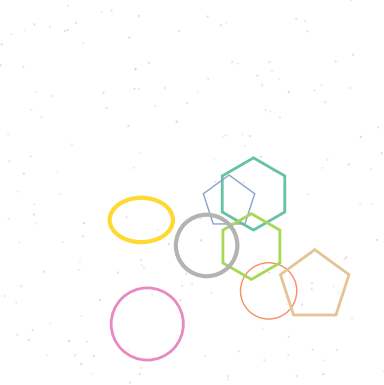[{"shape": "hexagon", "thickness": 2, "radius": 0.47, "center": [0.658, 0.496]}, {"shape": "circle", "thickness": 1, "radius": 0.37, "center": [0.698, 0.244]}, {"shape": "pentagon", "thickness": 1, "radius": 0.35, "center": [0.595, 0.475]}, {"shape": "circle", "thickness": 2, "radius": 0.47, "center": [0.383, 0.158]}, {"shape": "hexagon", "thickness": 2, "radius": 0.43, "center": [0.653, 0.36]}, {"shape": "oval", "thickness": 3, "radius": 0.41, "center": [0.367, 0.429]}, {"shape": "pentagon", "thickness": 2, "radius": 0.47, "center": [0.817, 0.258]}, {"shape": "circle", "thickness": 3, "radius": 0.4, "center": [0.537, 0.362]}]